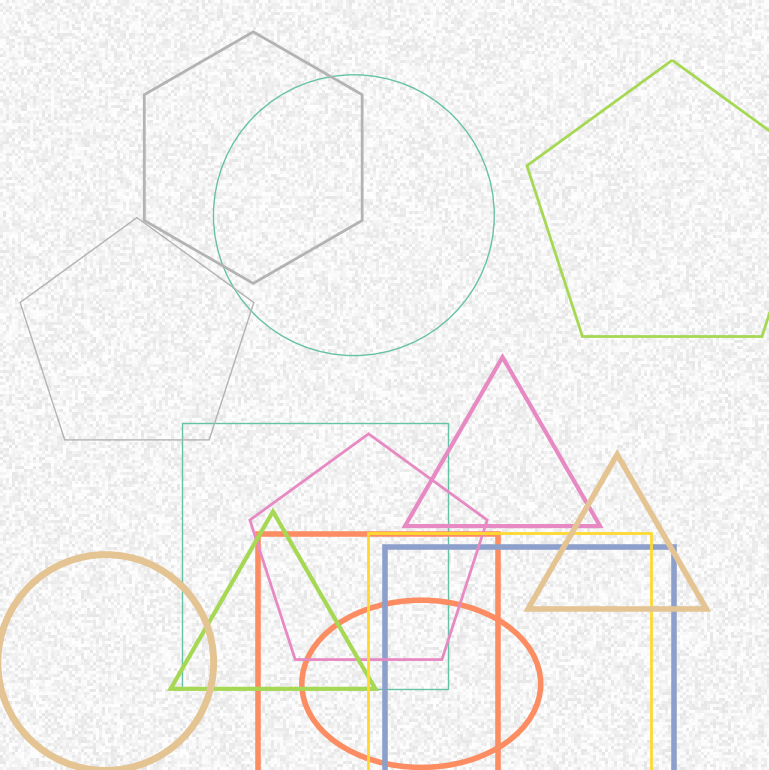[{"shape": "circle", "thickness": 0.5, "radius": 0.91, "center": [0.46, 0.721]}, {"shape": "square", "thickness": 0.5, "radius": 0.86, "center": [0.409, 0.278]}, {"shape": "oval", "thickness": 2, "radius": 0.78, "center": [0.547, 0.112]}, {"shape": "square", "thickness": 2, "radius": 0.78, "center": [0.491, 0.15]}, {"shape": "square", "thickness": 2, "radius": 0.94, "center": [0.688, 0.101]}, {"shape": "triangle", "thickness": 1.5, "radius": 0.73, "center": [0.653, 0.39]}, {"shape": "pentagon", "thickness": 1, "radius": 0.81, "center": [0.479, 0.275]}, {"shape": "triangle", "thickness": 1.5, "radius": 0.77, "center": [0.355, 0.182]}, {"shape": "pentagon", "thickness": 1, "radius": 0.99, "center": [0.873, 0.723]}, {"shape": "square", "thickness": 1, "radius": 0.92, "center": [0.662, 0.124]}, {"shape": "circle", "thickness": 2.5, "radius": 0.7, "center": [0.137, 0.14]}, {"shape": "triangle", "thickness": 2, "radius": 0.67, "center": [0.802, 0.276]}, {"shape": "pentagon", "thickness": 0.5, "radius": 0.8, "center": [0.178, 0.558]}, {"shape": "hexagon", "thickness": 1, "radius": 0.82, "center": [0.329, 0.795]}]